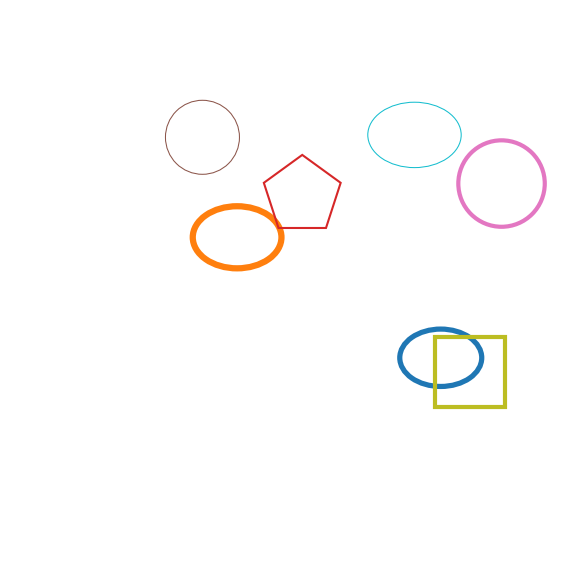[{"shape": "oval", "thickness": 2.5, "radius": 0.35, "center": [0.763, 0.38]}, {"shape": "oval", "thickness": 3, "radius": 0.38, "center": [0.411, 0.588]}, {"shape": "pentagon", "thickness": 1, "radius": 0.35, "center": [0.523, 0.661]}, {"shape": "circle", "thickness": 0.5, "radius": 0.32, "center": [0.351, 0.761]}, {"shape": "circle", "thickness": 2, "radius": 0.37, "center": [0.868, 0.681]}, {"shape": "square", "thickness": 2, "radius": 0.3, "center": [0.814, 0.355]}, {"shape": "oval", "thickness": 0.5, "radius": 0.4, "center": [0.718, 0.766]}]